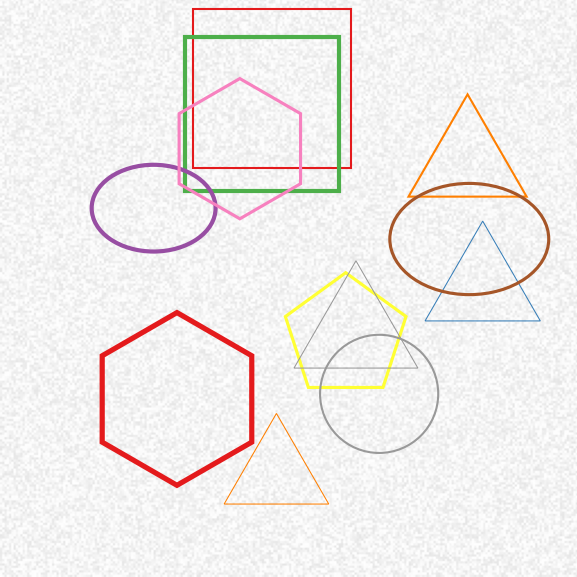[{"shape": "square", "thickness": 1, "radius": 0.69, "center": [0.471, 0.846]}, {"shape": "hexagon", "thickness": 2.5, "radius": 0.75, "center": [0.306, 0.308]}, {"shape": "triangle", "thickness": 0.5, "radius": 0.58, "center": [0.836, 0.501]}, {"shape": "square", "thickness": 2, "radius": 0.67, "center": [0.454, 0.802]}, {"shape": "oval", "thickness": 2, "radius": 0.54, "center": [0.266, 0.639]}, {"shape": "triangle", "thickness": 1, "radius": 0.59, "center": [0.81, 0.718]}, {"shape": "triangle", "thickness": 0.5, "radius": 0.52, "center": [0.479, 0.179]}, {"shape": "pentagon", "thickness": 1.5, "radius": 0.55, "center": [0.599, 0.417]}, {"shape": "oval", "thickness": 1.5, "radius": 0.69, "center": [0.813, 0.585]}, {"shape": "hexagon", "thickness": 1.5, "radius": 0.61, "center": [0.415, 0.742]}, {"shape": "triangle", "thickness": 0.5, "radius": 0.62, "center": [0.616, 0.424]}, {"shape": "circle", "thickness": 1, "radius": 0.51, "center": [0.657, 0.317]}]